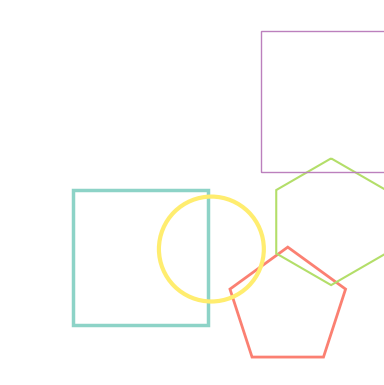[{"shape": "square", "thickness": 2.5, "radius": 0.87, "center": [0.364, 0.331]}, {"shape": "pentagon", "thickness": 2, "radius": 0.79, "center": [0.747, 0.2]}, {"shape": "hexagon", "thickness": 1.5, "radius": 0.82, "center": [0.86, 0.424]}, {"shape": "square", "thickness": 1, "radius": 0.91, "center": [0.861, 0.735]}, {"shape": "circle", "thickness": 3, "radius": 0.68, "center": [0.549, 0.353]}]